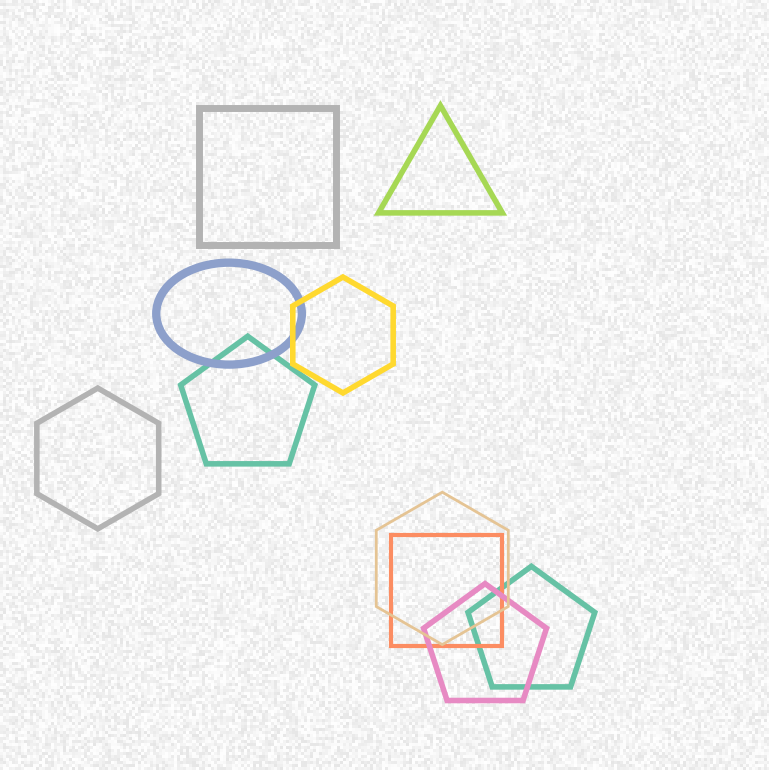[{"shape": "pentagon", "thickness": 2, "radius": 0.46, "center": [0.322, 0.472]}, {"shape": "pentagon", "thickness": 2, "radius": 0.43, "center": [0.69, 0.178]}, {"shape": "square", "thickness": 1.5, "radius": 0.36, "center": [0.58, 0.233]}, {"shape": "oval", "thickness": 3, "radius": 0.47, "center": [0.297, 0.593]}, {"shape": "pentagon", "thickness": 2, "radius": 0.42, "center": [0.63, 0.158]}, {"shape": "triangle", "thickness": 2, "radius": 0.46, "center": [0.572, 0.77]}, {"shape": "hexagon", "thickness": 2, "radius": 0.38, "center": [0.445, 0.565]}, {"shape": "hexagon", "thickness": 1, "radius": 0.49, "center": [0.574, 0.262]}, {"shape": "square", "thickness": 2.5, "radius": 0.44, "center": [0.347, 0.771]}, {"shape": "hexagon", "thickness": 2, "radius": 0.46, "center": [0.127, 0.405]}]